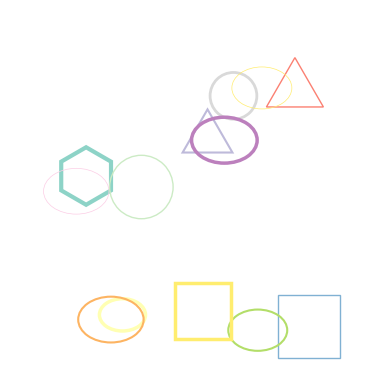[{"shape": "hexagon", "thickness": 3, "radius": 0.37, "center": [0.224, 0.543]}, {"shape": "oval", "thickness": 2.5, "radius": 0.3, "center": [0.318, 0.182]}, {"shape": "triangle", "thickness": 1.5, "radius": 0.37, "center": [0.539, 0.641]}, {"shape": "triangle", "thickness": 1, "radius": 0.43, "center": [0.766, 0.765]}, {"shape": "square", "thickness": 1, "radius": 0.4, "center": [0.802, 0.152]}, {"shape": "oval", "thickness": 1.5, "radius": 0.42, "center": [0.288, 0.17]}, {"shape": "oval", "thickness": 1.5, "radius": 0.38, "center": [0.669, 0.142]}, {"shape": "oval", "thickness": 0.5, "radius": 0.42, "center": [0.198, 0.503]}, {"shape": "circle", "thickness": 2, "radius": 0.3, "center": [0.606, 0.751]}, {"shape": "oval", "thickness": 2.5, "radius": 0.43, "center": [0.583, 0.636]}, {"shape": "circle", "thickness": 1, "radius": 0.41, "center": [0.367, 0.514]}, {"shape": "oval", "thickness": 0.5, "radius": 0.39, "center": [0.68, 0.772]}, {"shape": "square", "thickness": 2.5, "radius": 0.36, "center": [0.527, 0.192]}]